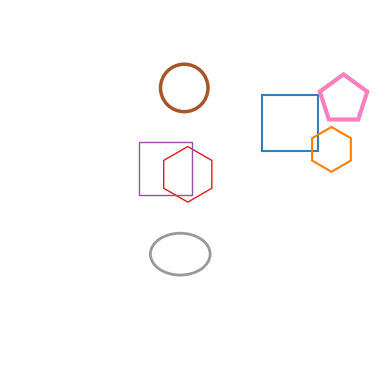[{"shape": "hexagon", "thickness": 1, "radius": 0.36, "center": [0.488, 0.547]}, {"shape": "square", "thickness": 1.5, "radius": 0.36, "center": [0.753, 0.68]}, {"shape": "square", "thickness": 1, "radius": 0.35, "center": [0.43, 0.562]}, {"shape": "hexagon", "thickness": 1.5, "radius": 0.29, "center": [0.861, 0.612]}, {"shape": "circle", "thickness": 2.5, "radius": 0.31, "center": [0.479, 0.772]}, {"shape": "pentagon", "thickness": 3, "radius": 0.32, "center": [0.892, 0.742]}, {"shape": "oval", "thickness": 2, "radius": 0.39, "center": [0.468, 0.34]}]